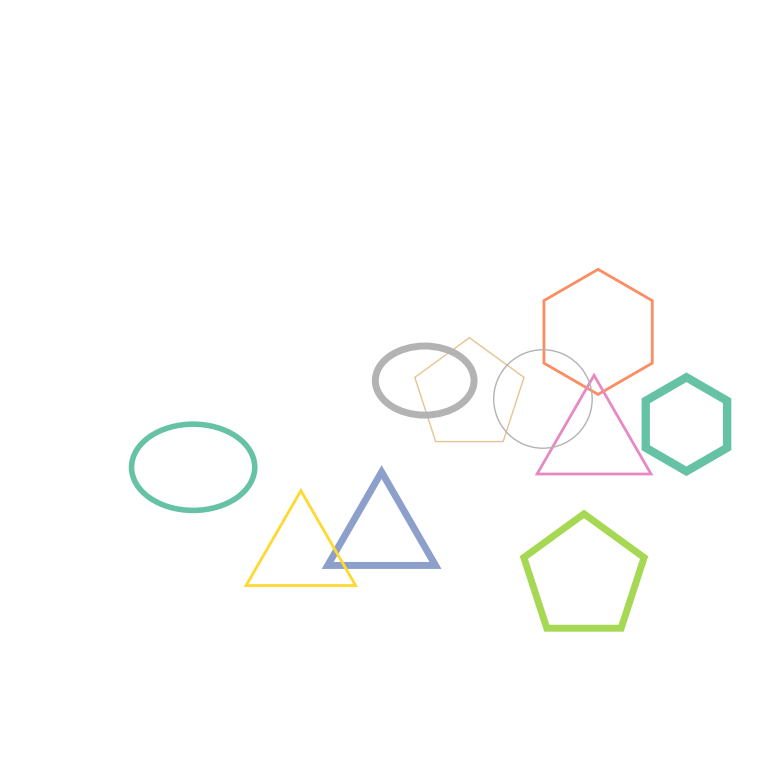[{"shape": "oval", "thickness": 2, "radius": 0.4, "center": [0.251, 0.393]}, {"shape": "hexagon", "thickness": 3, "radius": 0.31, "center": [0.891, 0.449]}, {"shape": "hexagon", "thickness": 1, "radius": 0.41, "center": [0.777, 0.569]}, {"shape": "triangle", "thickness": 2.5, "radius": 0.4, "center": [0.496, 0.306]}, {"shape": "triangle", "thickness": 1, "radius": 0.43, "center": [0.772, 0.427]}, {"shape": "pentagon", "thickness": 2.5, "radius": 0.41, "center": [0.758, 0.251]}, {"shape": "triangle", "thickness": 1, "radius": 0.41, "center": [0.391, 0.281]}, {"shape": "pentagon", "thickness": 0.5, "radius": 0.37, "center": [0.61, 0.487]}, {"shape": "oval", "thickness": 2.5, "radius": 0.32, "center": [0.552, 0.506]}, {"shape": "circle", "thickness": 0.5, "radius": 0.32, "center": [0.705, 0.482]}]